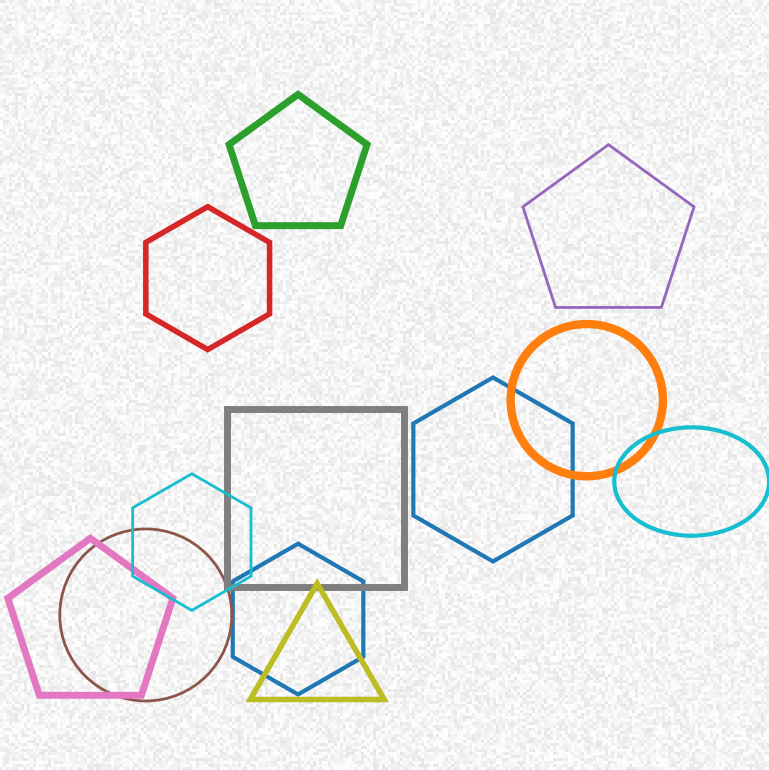[{"shape": "hexagon", "thickness": 1.5, "radius": 0.49, "center": [0.387, 0.196]}, {"shape": "hexagon", "thickness": 1.5, "radius": 0.6, "center": [0.64, 0.39]}, {"shape": "circle", "thickness": 3, "radius": 0.49, "center": [0.762, 0.48]}, {"shape": "pentagon", "thickness": 2.5, "radius": 0.47, "center": [0.387, 0.783]}, {"shape": "hexagon", "thickness": 2, "radius": 0.46, "center": [0.27, 0.639]}, {"shape": "pentagon", "thickness": 1, "radius": 0.58, "center": [0.79, 0.695]}, {"shape": "circle", "thickness": 1, "radius": 0.56, "center": [0.189, 0.201]}, {"shape": "pentagon", "thickness": 2.5, "radius": 0.56, "center": [0.117, 0.188]}, {"shape": "square", "thickness": 2.5, "radius": 0.58, "center": [0.41, 0.353]}, {"shape": "triangle", "thickness": 2, "radius": 0.5, "center": [0.412, 0.142]}, {"shape": "oval", "thickness": 1.5, "radius": 0.5, "center": [0.898, 0.375]}, {"shape": "hexagon", "thickness": 1, "radius": 0.44, "center": [0.249, 0.296]}]